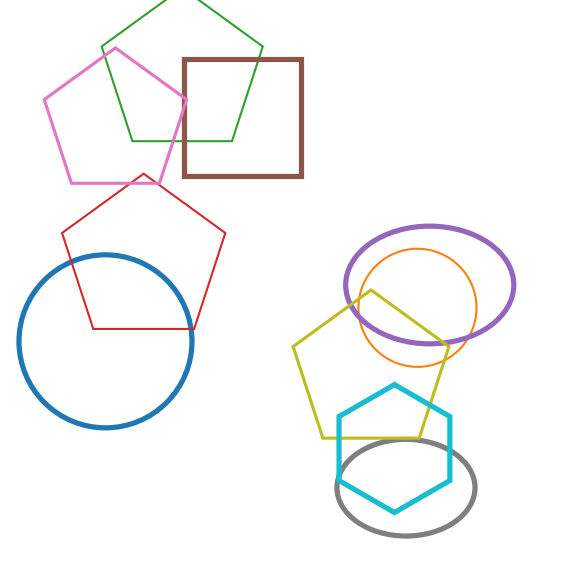[{"shape": "circle", "thickness": 2.5, "radius": 0.75, "center": [0.183, 0.408]}, {"shape": "circle", "thickness": 1, "radius": 0.51, "center": [0.723, 0.466]}, {"shape": "pentagon", "thickness": 1, "radius": 0.73, "center": [0.316, 0.873]}, {"shape": "pentagon", "thickness": 1, "radius": 0.74, "center": [0.249, 0.55]}, {"shape": "oval", "thickness": 2.5, "radius": 0.73, "center": [0.744, 0.506]}, {"shape": "square", "thickness": 2.5, "radius": 0.51, "center": [0.42, 0.796]}, {"shape": "pentagon", "thickness": 1.5, "radius": 0.65, "center": [0.2, 0.787]}, {"shape": "oval", "thickness": 2.5, "radius": 0.6, "center": [0.703, 0.155]}, {"shape": "pentagon", "thickness": 1.5, "radius": 0.71, "center": [0.642, 0.355]}, {"shape": "hexagon", "thickness": 2.5, "radius": 0.55, "center": [0.683, 0.222]}]